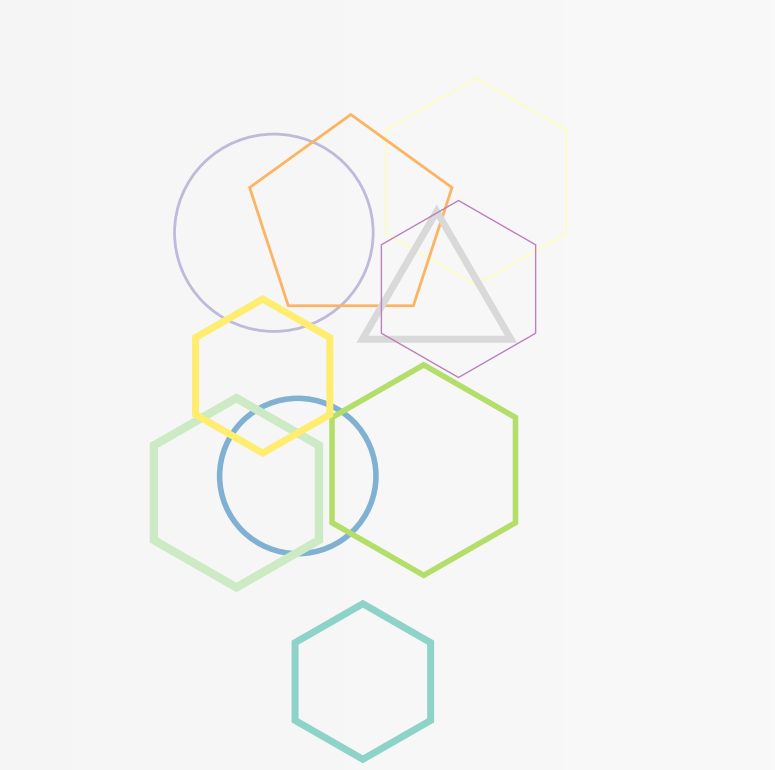[{"shape": "hexagon", "thickness": 2.5, "radius": 0.51, "center": [0.468, 0.115]}, {"shape": "hexagon", "thickness": 0.5, "radius": 0.67, "center": [0.614, 0.764]}, {"shape": "circle", "thickness": 1, "radius": 0.64, "center": [0.353, 0.698]}, {"shape": "circle", "thickness": 2, "radius": 0.5, "center": [0.384, 0.382]}, {"shape": "pentagon", "thickness": 1, "radius": 0.69, "center": [0.453, 0.714]}, {"shape": "hexagon", "thickness": 2, "radius": 0.68, "center": [0.547, 0.389]}, {"shape": "triangle", "thickness": 2.5, "radius": 0.55, "center": [0.563, 0.615]}, {"shape": "hexagon", "thickness": 0.5, "radius": 0.57, "center": [0.592, 0.625]}, {"shape": "hexagon", "thickness": 3, "radius": 0.61, "center": [0.305, 0.36]}, {"shape": "hexagon", "thickness": 2.5, "radius": 0.5, "center": [0.339, 0.512]}]